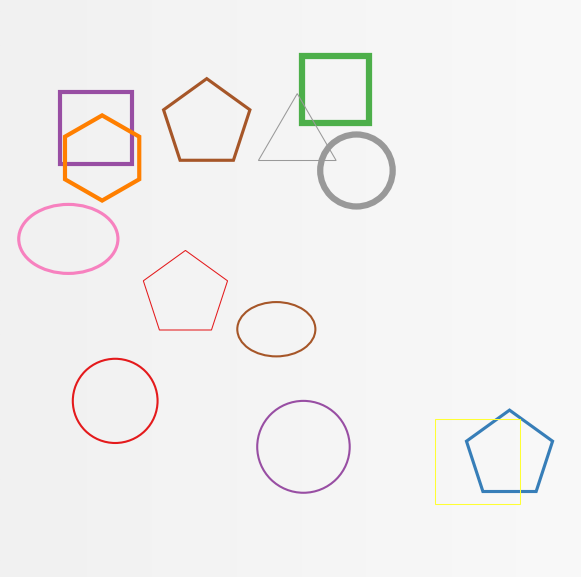[{"shape": "pentagon", "thickness": 0.5, "radius": 0.38, "center": [0.319, 0.489]}, {"shape": "circle", "thickness": 1, "radius": 0.36, "center": [0.198, 0.305]}, {"shape": "pentagon", "thickness": 1.5, "radius": 0.39, "center": [0.877, 0.211]}, {"shape": "square", "thickness": 3, "radius": 0.29, "center": [0.578, 0.844]}, {"shape": "circle", "thickness": 1, "radius": 0.4, "center": [0.522, 0.225]}, {"shape": "square", "thickness": 2, "radius": 0.31, "center": [0.165, 0.777]}, {"shape": "hexagon", "thickness": 2, "radius": 0.37, "center": [0.176, 0.726]}, {"shape": "square", "thickness": 0.5, "radius": 0.37, "center": [0.822, 0.2]}, {"shape": "oval", "thickness": 1, "radius": 0.34, "center": [0.475, 0.429]}, {"shape": "pentagon", "thickness": 1.5, "radius": 0.39, "center": [0.356, 0.785]}, {"shape": "oval", "thickness": 1.5, "radius": 0.43, "center": [0.118, 0.585]}, {"shape": "triangle", "thickness": 0.5, "radius": 0.39, "center": [0.511, 0.76]}, {"shape": "circle", "thickness": 3, "radius": 0.31, "center": [0.613, 0.704]}]